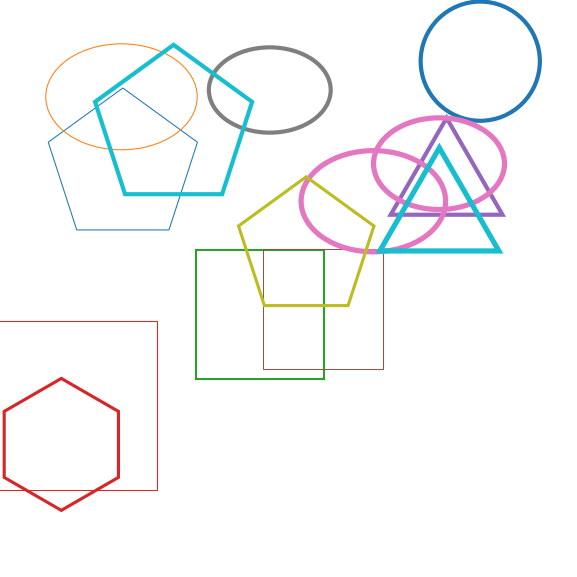[{"shape": "circle", "thickness": 2, "radius": 0.52, "center": [0.832, 0.893]}, {"shape": "pentagon", "thickness": 0.5, "radius": 0.68, "center": [0.213, 0.711]}, {"shape": "oval", "thickness": 0.5, "radius": 0.66, "center": [0.21, 0.831]}, {"shape": "square", "thickness": 1, "radius": 0.56, "center": [0.45, 0.455]}, {"shape": "square", "thickness": 0.5, "radius": 0.73, "center": [0.126, 0.298]}, {"shape": "hexagon", "thickness": 1.5, "radius": 0.57, "center": [0.106, 0.23]}, {"shape": "triangle", "thickness": 2, "radius": 0.56, "center": [0.773, 0.683]}, {"shape": "square", "thickness": 0.5, "radius": 0.52, "center": [0.559, 0.464]}, {"shape": "oval", "thickness": 2.5, "radius": 0.57, "center": [0.76, 0.716]}, {"shape": "oval", "thickness": 2.5, "radius": 0.63, "center": [0.647, 0.651]}, {"shape": "oval", "thickness": 2, "radius": 0.53, "center": [0.467, 0.843]}, {"shape": "pentagon", "thickness": 1.5, "radius": 0.62, "center": [0.53, 0.57]}, {"shape": "triangle", "thickness": 2.5, "radius": 0.6, "center": [0.761, 0.624]}, {"shape": "pentagon", "thickness": 2, "radius": 0.71, "center": [0.301, 0.779]}]